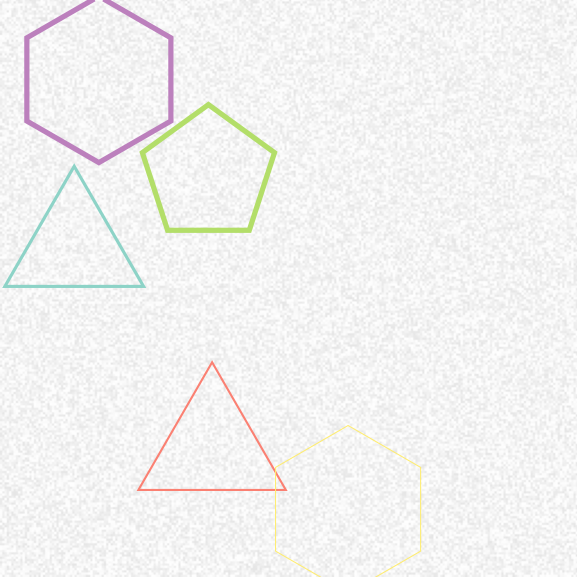[{"shape": "triangle", "thickness": 1.5, "radius": 0.69, "center": [0.128, 0.573]}, {"shape": "triangle", "thickness": 1, "radius": 0.74, "center": [0.367, 0.224]}, {"shape": "pentagon", "thickness": 2.5, "radius": 0.6, "center": [0.361, 0.698]}, {"shape": "hexagon", "thickness": 2.5, "radius": 0.72, "center": [0.171, 0.862]}, {"shape": "hexagon", "thickness": 0.5, "radius": 0.73, "center": [0.603, 0.117]}]